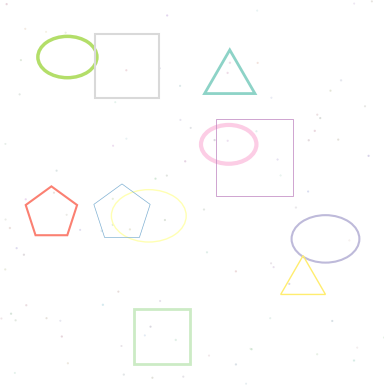[{"shape": "triangle", "thickness": 2, "radius": 0.38, "center": [0.597, 0.795]}, {"shape": "oval", "thickness": 1, "radius": 0.49, "center": [0.386, 0.439]}, {"shape": "oval", "thickness": 1.5, "radius": 0.44, "center": [0.845, 0.38]}, {"shape": "pentagon", "thickness": 1.5, "radius": 0.35, "center": [0.134, 0.446]}, {"shape": "pentagon", "thickness": 0.5, "radius": 0.38, "center": [0.317, 0.445]}, {"shape": "oval", "thickness": 2.5, "radius": 0.38, "center": [0.175, 0.852]}, {"shape": "oval", "thickness": 3, "radius": 0.36, "center": [0.594, 0.625]}, {"shape": "square", "thickness": 1.5, "radius": 0.42, "center": [0.33, 0.829]}, {"shape": "square", "thickness": 0.5, "radius": 0.5, "center": [0.661, 0.591]}, {"shape": "square", "thickness": 2, "radius": 0.36, "center": [0.421, 0.125]}, {"shape": "triangle", "thickness": 1, "radius": 0.34, "center": [0.787, 0.269]}]